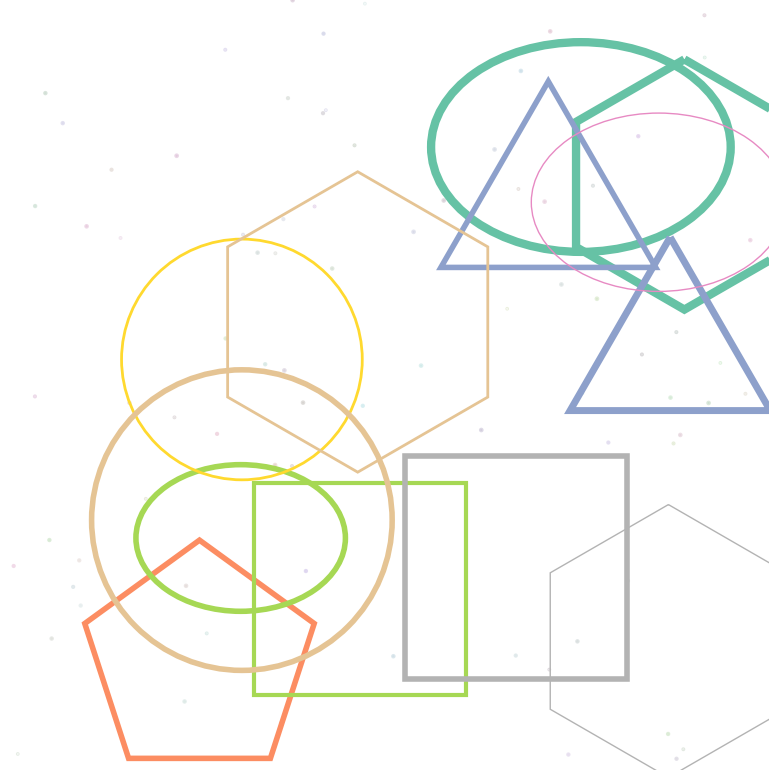[{"shape": "hexagon", "thickness": 3, "radius": 0.81, "center": [0.889, 0.76]}, {"shape": "oval", "thickness": 3, "radius": 0.97, "center": [0.754, 0.809]}, {"shape": "pentagon", "thickness": 2, "radius": 0.78, "center": [0.259, 0.142]}, {"shape": "triangle", "thickness": 2.5, "radius": 0.75, "center": [0.87, 0.542]}, {"shape": "triangle", "thickness": 2, "radius": 0.81, "center": [0.712, 0.733]}, {"shape": "oval", "thickness": 0.5, "radius": 0.83, "center": [0.855, 0.737]}, {"shape": "square", "thickness": 1.5, "radius": 0.69, "center": [0.467, 0.235]}, {"shape": "oval", "thickness": 2, "radius": 0.68, "center": [0.313, 0.301]}, {"shape": "circle", "thickness": 1, "radius": 0.78, "center": [0.314, 0.533]}, {"shape": "hexagon", "thickness": 1, "radius": 0.98, "center": [0.465, 0.582]}, {"shape": "circle", "thickness": 2, "radius": 0.98, "center": [0.314, 0.325]}, {"shape": "hexagon", "thickness": 0.5, "radius": 0.89, "center": [0.868, 0.167]}, {"shape": "square", "thickness": 2, "radius": 0.72, "center": [0.67, 0.263]}]